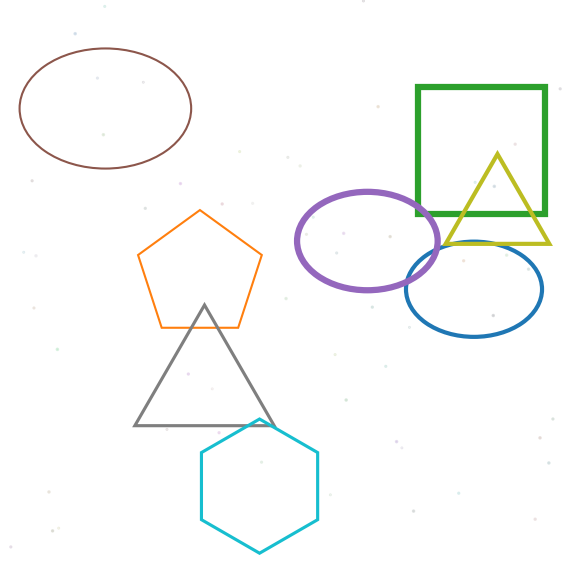[{"shape": "oval", "thickness": 2, "radius": 0.59, "center": [0.821, 0.498]}, {"shape": "pentagon", "thickness": 1, "radius": 0.56, "center": [0.346, 0.523]}, {"shape": "square", "thickness": 3, "radius": 0.55, "center": [0.833, 0.738]}, {"shape": "oval", "thickness": 3, "radius": 0.61, "center": [0.636, 0.582]}, {"shape": "oval", "thickness": 1, "radius": 0.74, "center": [0.182, 0.811]}, {"shape": "triangle", "thickness": 1.5, "radius": 0.7, "center": [0.354, 0.332]}, {"shape": "triangle", "thickness": 2, "radius": 0.52, "center": [0.861, 0.629]}, {"shape": "hexagon", "thickness": 1.5, "radius": 0.58, "center": [0.449, 0.157]}]